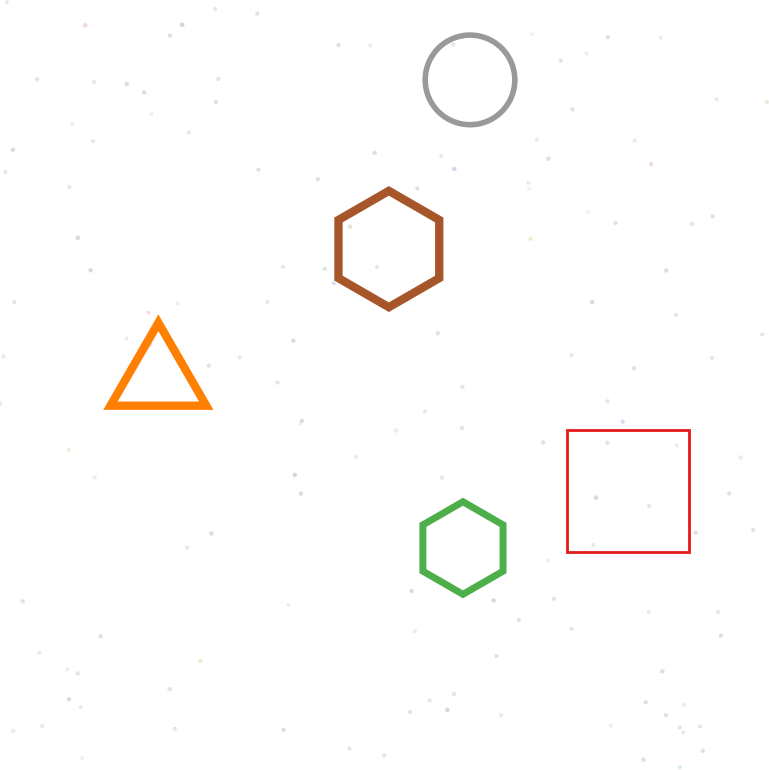[{"shape": "square", "thickness": 1, "radius": 0.4, "center": [0.816, 0.362]}, {"shape": "hexagon", "thickness": 2.5, "radius": 0.3, "center": [0.601, 0.288]}, {"shape": "triangle", "thickness": 3, "radius": 0.36, "center": [0.206, 0.509]}, {"shape": "hexagon", "thickness": 3, "radius": 0.38, "center": [0.505, 0.677]}, {"shape": "circle", "thickness": 2, "radius": 0.29, "center": [0.61, 0.896]}]